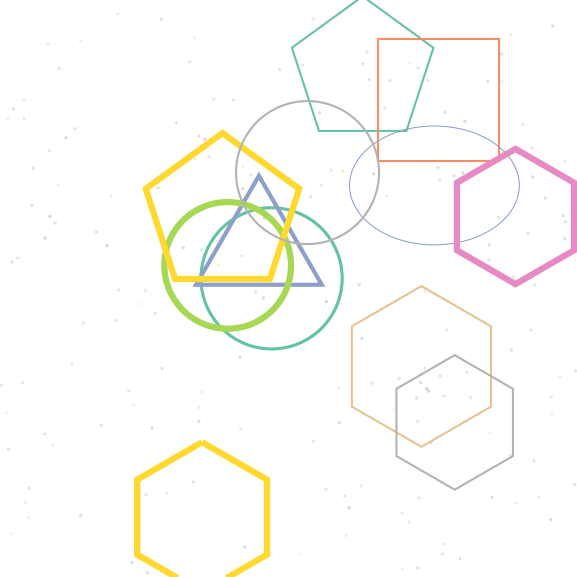[{"shape": "circle", "thickness": 1.5, "radius": 0.61, "center": [0.47, 0.517]}, {"shape": "pentagon", "thickness": 1, "radius": 0.64, "center": [0.628, 0.877]}, {"shape": "square", "thickness": 1, "radius": 0.52, "center": [0.76, 0.826]}, {"shape": "triangle", "thickness": 2, "radius": 0.63, "center": [0.448, 0.569]}, {"shape": "oval", "thickness": 0.5, "radius": 0.74, "center": [0.752, 0.678]}, {"shape": "hexagon", "thickness": 3, "radius": 0.59, "center": [0.893, 0.624]}, {"shape": "circle", "thickness": 3, "radius": 0.55, "center": [0.394, 0.54]}, {"shape": "hexagon", "thickness": 3, "radius": 0.65, "center": [0.35, 0.104]}, {"shape": "pentagon", "thickness": 3, "radius": 0.7, "center": [0.385, 0.629]}, {"shape": "hexagon", "thickness": 1, "radius": 0.7, "center": [0.73, 0.365]}, {"shape": "hexagon", "thickness": 1, "radius": 0.58, "center": [0.787, 0.268]}, {"shape": "circle", "thickness": 1, "radius": 0.62, "center": [0.533, 0.7]}]